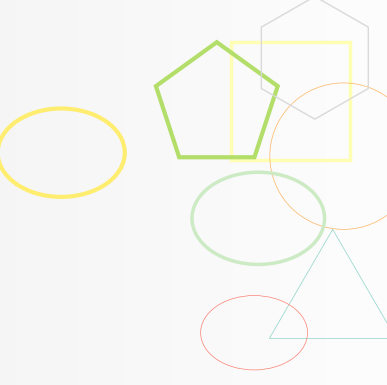[{"shape": "triangle", "thickness": 0.5, "radius": 0.94, "center": [0.859, 0.215]}, {"shape": "square", "thickness": 2.5, "radius": 0.76, "center": [0.75, 0.738]}, {"shape": "oval", "thickness": 0.5, "radius": 0.69, "center": [0.656, 0.136]}, {"shape": "circle", "thickness": 0.5, "radius": 0.95, "center": [0.886, 0.594]}, {"shape": "pentagon", "thickness": 3, "radius": 0.83, "center": [0.559, 0.725]}, {"shape": "hexagon", "thickness": 1, "radius": 0.8, "center": [0.812, 0.85]}, {"shape": "oval", "thickness": 2.5, "radius": 0.86, "center": [0.666, 0.433]}, {"shape": "oval", "thickness": 3, "radius": 0.82, "center": [0.158, 0.603]}]